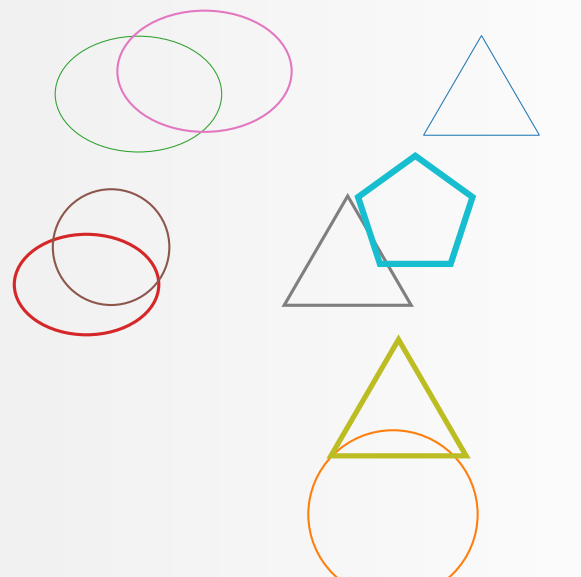[{"shape": "triangle", "thickness": 0.5, "radius": 0.58, "center": [0.828, 0.823]}, {"shape": "circle", "thickness": 1, "radius": 0.73, "center": [0.676, 0.108]}, {"shape": "oval", "thickness": 0.5, "radius": 0.72, "center": [0.238, 0.836]}, {"shape": "oval", "thickness": 1.5, "radius": 0.62, "center": [0.149, 0.506]}, {"shape": "circle", "thickness": 1, "radius": 0.5, "center": [0.191, 0.571]}, {"shape": "oval", "thickness": 1, "radius": 0.75, "center": [0.352, 0.876]}, {"shape": "triangle", "thickness": 1.5, "radius": 0.63, "center": [0.598, 0.534]}, {"shape": "triangle", "thickness": 2.5, "radius": 0.67, "center": [0.686, 0.277]}, {"shape": "pentagon", "thickness": 3, "radius": 0.52, "center": [0.714, 0.626]}]